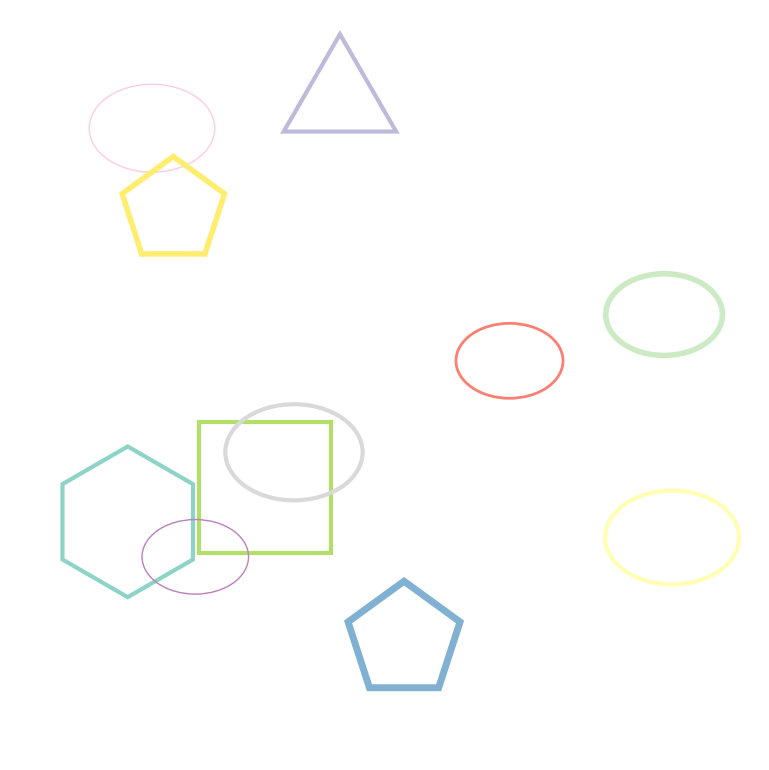[{"shape": "hexagon", "thickness": 1.5, "radius": 0.49, "center": [0.166, 0.322]}, {"shape": "oval", "thickness": 1.5, "radius": 0.44, "center": [0.873, 0.302]}, {"shape": "triangle", "thickness": 1.5, "radius": 0.42, "center": [0.441, 0.871]}, {"shape": "oval", "thickness": 1, "radius": 0.35, "center": [0.662, 0.531]}, {"shape": "pentagon", "thickness": 2.5, "radius": 0.38, "center": [0.525, 0.169]}, {"shape": "square", "thickness": 1.5, "radius": 0.43, "center": [0.344, 0.367]}, {"shape": "oval", "thickness": 0.5, "radius": 0.41, "center": [0.197, 0.834]}, {"shape": "oval", "thickness": 1.5, "radius": 0.45, "center": [0.382, 0.413]}, {"shape": "oval", "thickness": 0.5, "radius": 0.35, "center": [0.254, 0.277]}, {"shape": "oval", "thickness": 2, "radius": 0.38, "center": [0.863, 0.591]}, {"shape": "pentagon", "thickness": 2, "radius": 0.35, "center": [0.225, 0.727]}]